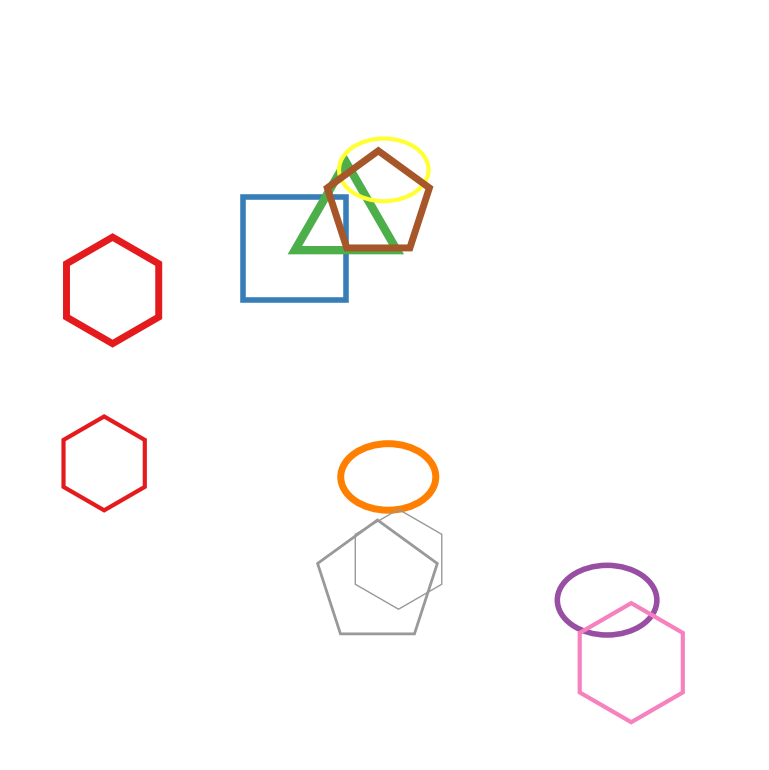[{"shape": "hexagon", "thickness": 1.5, "radius": 0.3, "center": [0.135, 0.398]}, {"shape": "hexagon", "thickness": 2.5, "radius": 0.35, "center": [0.146, 0.623]}, {"shape": "square", "thickness": 2, "radius": 0.34, "center": [0.382, 0.677]}, {"shape": "triangle", "thickness": 3, "radius": 0.38, "center": [0.449, 0.713]}, {"shape": "oval", "thickness": 2, "radius": 0.32, "center": [0.788, 0.221]}, {"shape": "oval", "thickness": 2.5, "radius": 0.31, "center": [0.504, 0.381]}, {"shape": "oval", "thickness": 1.5, "radius": 0.29, "center": [0.498, 0.779]}, {"shape": "pentagon", "thickness": 2.5, "radius": 0.35, "center": [0.491, 0.734]}, {"shape": "hexagon", "thickness": 1.5, "radius": 0.39, "center": [0.82, 0.139]}, {"shape": "hexagon", "thickness": 0.5, "radius": 0.32, "center": [0.518, 0.274]}, {"shape": "pentagon", "thickness": 1, "radius": 0.41, "center": [0.49, 0.243]}]